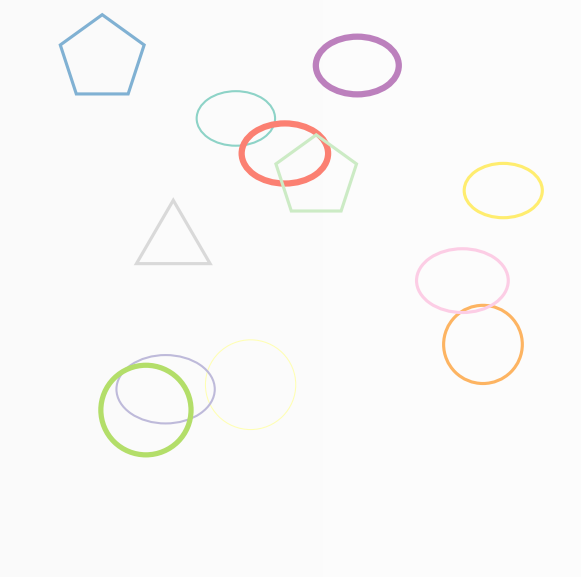[{"shape": "oval", "thickness": 1, "radius": 0.34, "center": [0.406, 0.794]}, {"shape": "circle", "thickness": 0.5, "radius": 0.39, "center": [0.431, 0.333]}, {"shape": "oval", "thickness": 1, "radius": 0.42, "center": [0.285, 0.325]}, {"shape": "oval", "thickness": 3, "radius": 0.37, "center": [0.49, 0.733]}, {"shape": "pentagon", "thickness": 1.5, "radius": 0.38, "center": [0.176, 0.898]}, {"shape": "circle", "thickness": 1.5, "radius": 0.34, "center": [0.831, 0.403]}, {"shape": "circle", "thickness": 2.5, "radius": 0.39, "center": [0.251, 0.289]}, {"shape": "oval", "thickness": 1.5, "radius": 0.39, "center": [0.796, 0.513]}, {"shape": "triangle", "thickness": 1.5, "radius": 0.37, "center": [0.298, 0.579]}, {"shape": "oval", "thickness": 3, "radius": 0.36, "center": [0.615, 0.886]}, {"shape": "pentagon", "thickness": 1.5, "radius": 0.36, "center": [0.544, 0.693]}, {"shape": "oval", "thickness": 1.5, "radius": 0.34, "center": [0.866, 0.669]}]